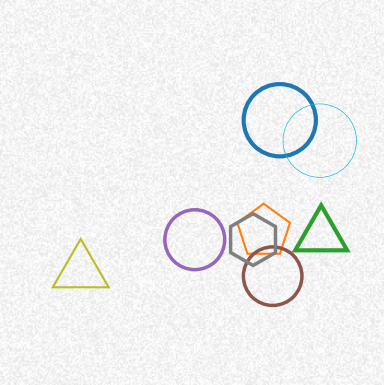[{"shape": "circle", "thickness": 3, "radius": 0.47, "center": [0.727, 0.688]}, {"shape": "pentagon", "thickness": 1.5, "radius": 0.36, "center": [0.685, 0.399]}, {"shape": "triangle", "thickness": 3, "radius": 0.39, "center": [0.834, 0.389]}, {"shape": "circle", "thickness": 2.5, "radius": 0.39, "center": [0.506, 0.377]}, {"shape": "circle", "thickness": 2.5, "radius": 0.38, "center": [0.708, 0.283]}, {"shape": "hexagon", "thickness": 2.5, "radius": 0.34, "center": [0.657, 0.378]}, {"shape": "triangle", "thickness": 1.5, "radius": 0.42, "center": [0.21, 0.296]}, {"shape": "circle", "thickness": 0.5, "radius": 0.48, "center": [0.831, 0.635]}]